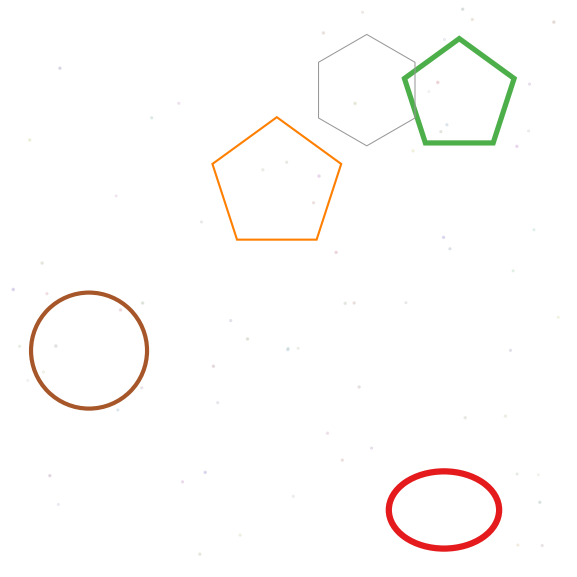[{"shape": "oval", "thickness": 3, "radius": 0.48, "center": [0.769, 0.116]}, {"shape": "pentagon", "thickness": 2.5, "radius": 0.5, "center": [0.795, 0.832]}, {"shape": "pentagon", "thickness": 1, "radius": 0.59, "center": [0.479, 0.679]}, {"shape": "circle", "thickness": 2, "radius": 0.5, "center": [0.154, 0.392]}, {"shape": "hexagon", "thickness": 0.5, "radius": 0.48, "center": [0.635, 0.843]}]